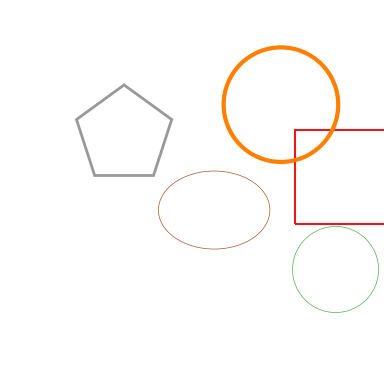[{"shape": "square", "thickness": 1.5, "radius": 0.61, "center": [0.889, 0.54]}, {"shape": "circle", "thickness": 0.5, "radius": 0.56, "center": [0.872, 0.3]}, {"shape": "circle", "thickness": 3, "radius": 0.74, "center": [0.73, 0.728]}, {"shape": "oval", "thickness": 0.5, "radius": 0.72, "center": [0.556, 0.454]}, {"shape": "pentagon", "thickness": 2, "radius": 0.65, "center": [0.322, 0.649]}]